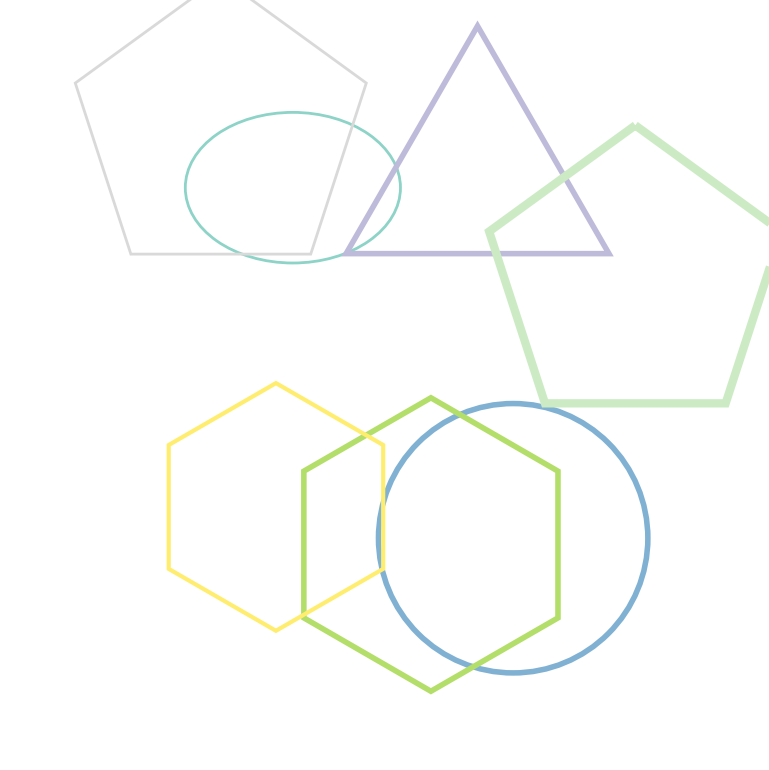[{"shape": "oval", "thickness": 1, "radius": 0.7, "center": [0.38, 0.756]}, {"shape": "triangle", "thickness": 2, "radius": 0.99, "center": [0.62, 0.769]}, {"shape": "circle", "thickness": 2, "radius": 0.87, "center": [0.666, 0.301]}, {"shape": "hexagon", "thickness": 2, "radius": 0.95, "center": [0.56, 0.293]}, {"shape": "pentagon", "thickness": 1, "radius": 0.99, "center": [0.287, 0.831]}, {"shape": "pentagon", "thickness": 3, "radius": 1.0, "center": [0.825, 0.638]}, {"shape": "hexagon", "thickness": 1.5, "radius": 0.8, "center": [0.358, 0.342]}]